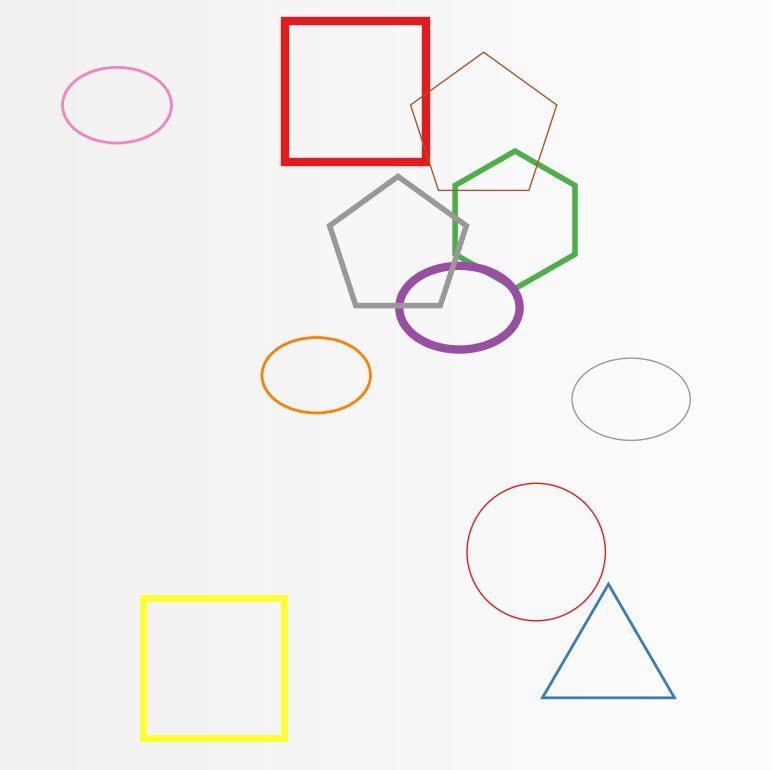[{"shape": "circle", "thickness": 0.5, "radius": 0.45, "center": [0.692, 0.283]}, {"shape": "square", "thickness": 3, "radius": 0.46, "center": [0.459, 0.881]}, {"shape": "triangle", "thickness": 1, "radius": 0.49, "center": [0.785, 0.143]}, {"shape": "hexagon", "thickness": 2, "radius": 0.45, "center": [0.665, 0.714]}, {"shape": "oval", "thickness": 3, "radius": 0.39, "center": [0.593, 0.6]}, {"shape": "oval", "thickness": 1, "radius": 0.35, "center": [0.408, 0.513]}, {"shape": "square", "thickness": 2.5, "radius": 0.46, "center": [0.276, 0.132]}, {"shape": "pentagon", "thickness": 0.5, "radius": 0.5, "center": [0.624, 0.833]}, {"shape": "oval", "thickness": 1, "radius": 0.35, "center": [0.151, 0.863]}, {"shape": "pentagon", "thickness": 2, "radius": 0.46, "center": [0.514, 0.678]}, {"shape": "oval", "thickness": 0.5, "radius": 0.38, "center": [0.814, 0.481]}]